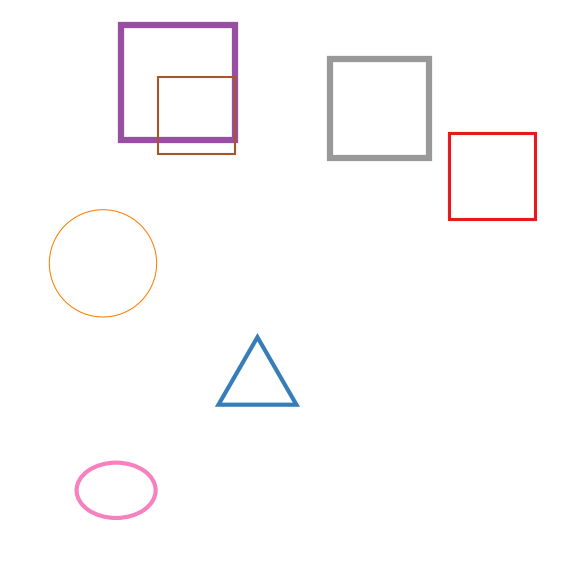[{"shape": "square", "thickness": 1.5, "radius": 0.37, "center": [0.852, 0.694]}, {"shape": "triangle", "thickness": 2, "radius": 0.39, "center": [0.446, 0.337]}, {"shape": "square", "thickness": 3, "radius": 0.5, "center": [0.309, 0.857]}, {"shape": "circle", "thickness": 0.5, "radius": 0.46, "center": [0.178, 0.543]}, {"shape": "square", "thickness": 1, "radius": 0.34, "center": [0.341, 0.799]}, {"shape": "oval", "thickness": 2, "radius": 0.34, "center": [0.201, 0.15]}, {"shape": "square", "thickness": 3, "radius": 0.43, "center": [0.658, 0.812]}]